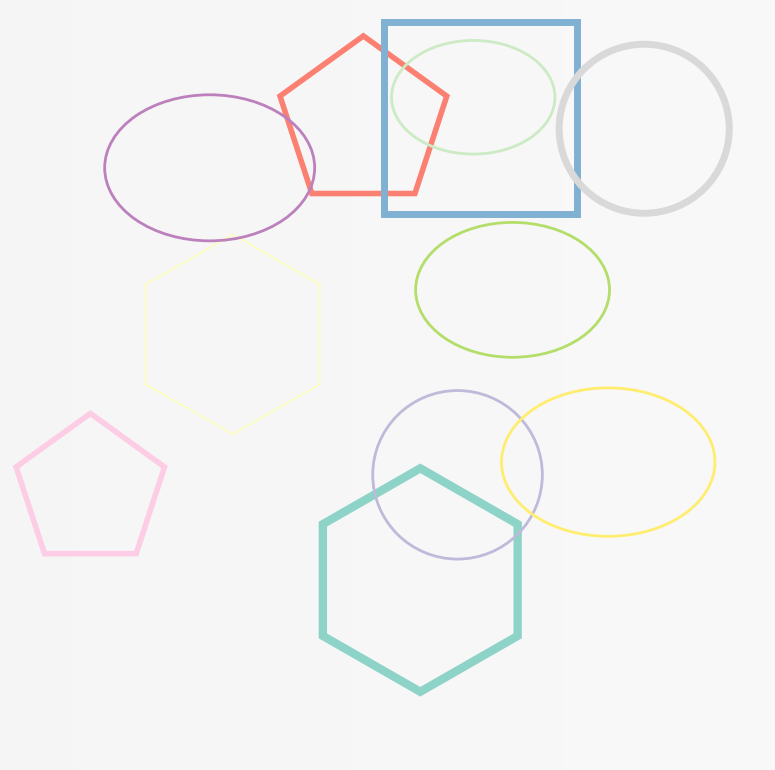[{"shape": "hexagon", "thickness": 3, "radius": 0.73, "center": [0.542, 0.247]}, {"shape": "hexagon", "thickness": 0.5, "radius": 0.65, "center": [0.3, 0.566]}, {"shape": "circle", "thickness": 1, "radius": 0.55, "center": [0.59, 0.383]}, {"shape": "pentagon", "thickness": 2, "radius": 0.57, "center": [0.469, 0.84]}, {"shape": "square", "thickness": 2.5, "radius": 0.62, "center": [0.621, 0.847]}, {"shape": "oval", "thickness": 1, "radius": 0.63, "center": [0.661, 0.624]}, {"shape": "pentagon", "thickness": 2, "radius": 0.5, "center": [0.117, 0.362]}, {"shape": "circle", "thickness": 2.5, "radius": 0.55, "center": [0.831, 0.833]}, {"shape": "oval", "thickness": 1, "radius": 0.68, "center": [0.271, 0.782]}, {"shape": "oval", "thickness": 1, "radius": 0.53, "center": [0.611, 0.874]}, {"shape": "oval", "thickness": 1, "radius": 0.69, "center": [0.785, 0.4]}]